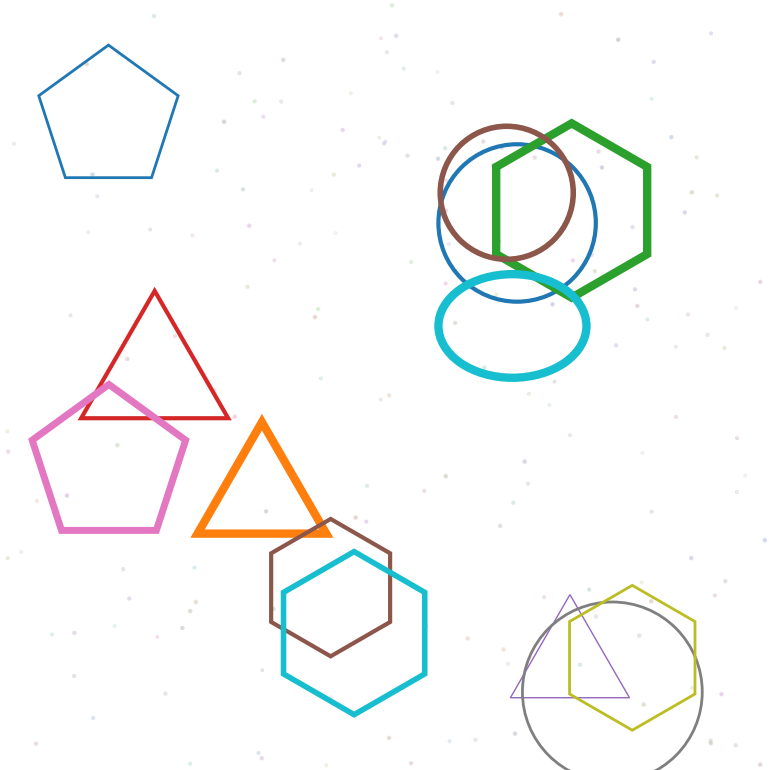[{"shape": "circle", "thickness": 1.5, "radius": 0.51, "center": [0.672, 0.71]}, {"shape": "pentagon", "thickness": 1, "radius": 0.48, "center": [0.141, 0.846]}, {"shape": "triangle", "thickness": 3, "radius": 0.48, "center": [0.34, 0.355]}, {"shape": "hexagon", "thickness": 3, "radius": 0.57, "center": [0.742, 0.727]}, {"shape": "triangle", "thickness": 1.5, "radius": 0.55, "center": [0.201, 0.512]}, {"shape": "triangle", "thickness": 0.5, "radius": 0.45, "center": [0.74, 0.138]}, {"shape": "hexagon", "thickness": 1.5, "radius": 0.45, "center": [0.429, 0.237]}, {"shape": "circle", "thickness": 2, "radius": 0.43, "center": [0.658, 0.75]}, {"shape": "pentagon", "thickness": 2.5, "radius": 0.52, "center": [0.141, 0.396]}, {"shape": "circle", "thickness": 1, "radius": 0.58, "center": [0.795, 0.101]}, {"shape": "hexagon", "thickness": 1, "radius": 0.47, "center": [0.821, 0.146]}, {"shape": "oval", "thickness": 3, "radius": 0.48, "center": [0.666, 0.577]}, {"shape": "hexagon", "thickness": 2, "radius": 0.53, "center": [0.46, 0.178]}]